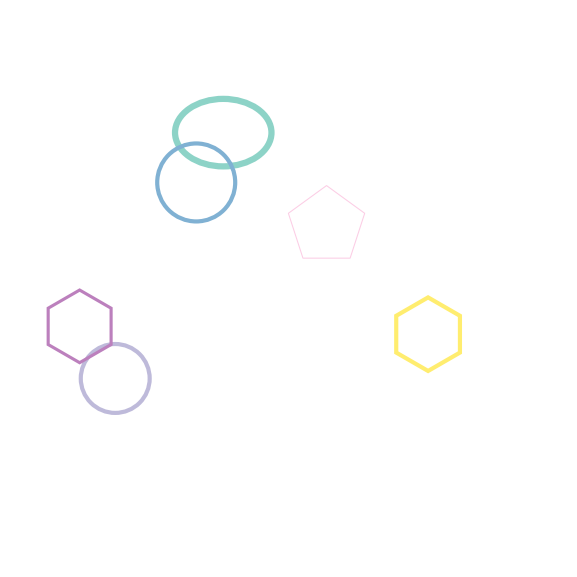[{"shape": "oval", "thickness": 3, "radius": 0.42, "center": [0.387, 0.769]}, {"shape": "circle", "thickness": 2, "radius": 0.3, "center": [0.2, 0.344]}, {"shape": "circle", "thickness": 2, "radius": 0.34, "center": [0.34, 0.683]}, {"shape": "pentagon", "thickness": 0.5, "radius": 0.35, "center": [0.565, 0.608]}, {"shape": "hexagon", "thickness": 1.5, "radius": 0.31, "center": [0.138, 0.434]}, {"shape": "hexagon", "thickness": 2, "radius": 0.32, "center": [0.741, 0.42]}]